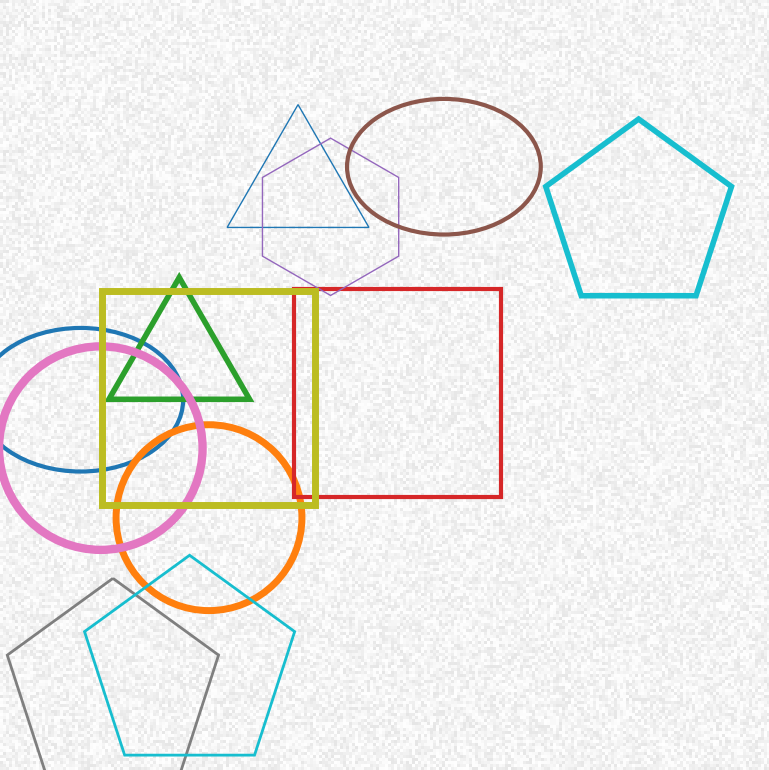[{"shape": "oval", "thickness": 1.5, "radius": 0.67, "center": [0.105, 0.481]}, {"shape": "triangle", "thickness": 0.5, "radius": 0.53, "center": [0.387, 0.758]}, {"shape": "circle", "thickness": 2.5, "radius": 0.6, "center": [0.271, 0.328]}, {"shape": "triangle", "thickness": 2, "radius": 0.53, "center": [0.233, 0.534]}, {"shape": "square", "thickness": 1.5, "radius": 0.67, "center": [0.516, 0.49]}, {"shape": "hexagon", "thickness": 0.5, "radius": 0.51, "center": [0.429, 0.718]}, {"shape": "oval", "thickness": 1.5, "radius": 0.63, "center": [0.577, 0.783]}, {"shape": "circle", "thickness": 3, "radius": 0.66, "center": [0.131, 0.418]}, {"shape": "pentagon", "thickness": 1, "radius": 0.72, "center": [0.147, 0.105]}, {"shape": "square", "thickness": 2.5, "radius": 0.69, "center": [0.271, 0.483]}, {"shape": "pentagon", "thickness": 2, "radius": 0.63, "center": [0.829, 0.719]}, {"shape": "pentagon", "thickness": 1, "radius": 0.72, "center": [0.246, 0.135]}]